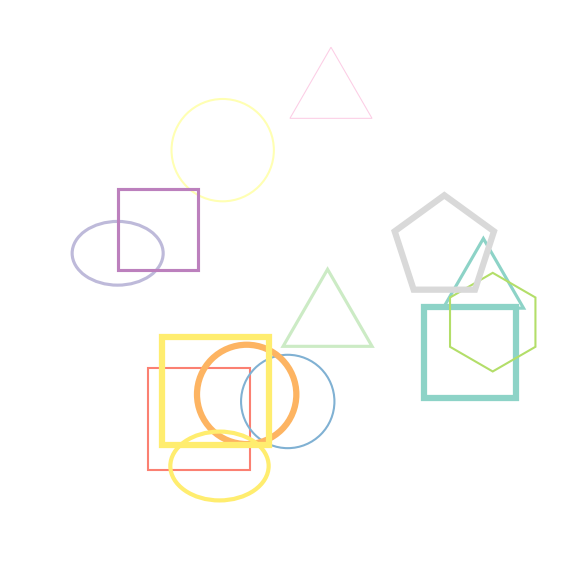[{"shape": "triangle", "thickness": 1.5, "radius": 0.4, "center": [0.837, 0.506]}, {"shape": "square", "thickness": 3, "radius": 0.4, "center": [0.814, 0.389]}, {"shape": "circle", "thickness": 1, "radius": 0.44, "center": [0.386, 0.739]}, {"shape": "oval", "thickness": 1.5, "radius": 0.39, "center": [0.204, 0.561]}, {"shape": "square", "thickness": 1, "radius": 0.44, "center": [0.345, 0.274]}, {"shape": "circle", "thickness": 1, "radius": 0.4, "center": [0.498, 0.304]}, {"shape": "circle", "thickness": 3, "radius": 0.43, "center": [0.427, 0.316]}, {"shape": "hexagon", "thickness": 1, "radius": 0.43, "center": [0.853, 0.441]}, {"shape": "triangle", "thickness": 0.5, "radius": 0.41, "center": [0.573, 0.835]}, {"shape": "pentagon", "thickness": 3, "radius": 0.45, "center": [0.769, 0.571]}, {"shape": "square", "thickness": 1.5, "radius": 0.35, "center": [0.274, 0.602]}, {"shape": "triangle", "thickness": 1.5, "radius": 0.44, "center": [0.567, 0.444]}, {"shape": "oval", "thickness": 2, "radius": 0.43, "center": [0.38, 0.192]}, {"shape": "square", "thickness": 3, "radius": 0.47, "center": [0.373, 0.322]}]